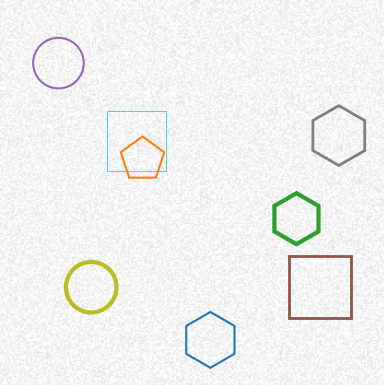[{"shape": "hexagon", "thickness": 1.5, "radius": 0.36, "center": [0.546, 0.117]}, {"shape": "pentagon", "thickness": 1.5, "radius": 0.3, "center": [0.37, 0.586]}, {"shape": "hexagon", "thickness": 3, "radius": 0.33, "center": [0.77, 0.432]}, {"shape": "circle", "thickness": 1.5, "radius": 0.33, "center": [0.152, 0.836]}, {"shape": "square", "thickness": 2, "radius": 0.4, "center": [0.831, 0.255]}, {"shape": "hexagon", "thickness": 2, "radius": 0.39, "center": [0.88, 0.648]}, {"shape": "circle", "thickness": 3, "radius": 0.33, "center": [0.237, 0.254]}, {"shape": "square", "thickness": 0.5, "radius": 0.39, "center": [0.355, 0.634]}]